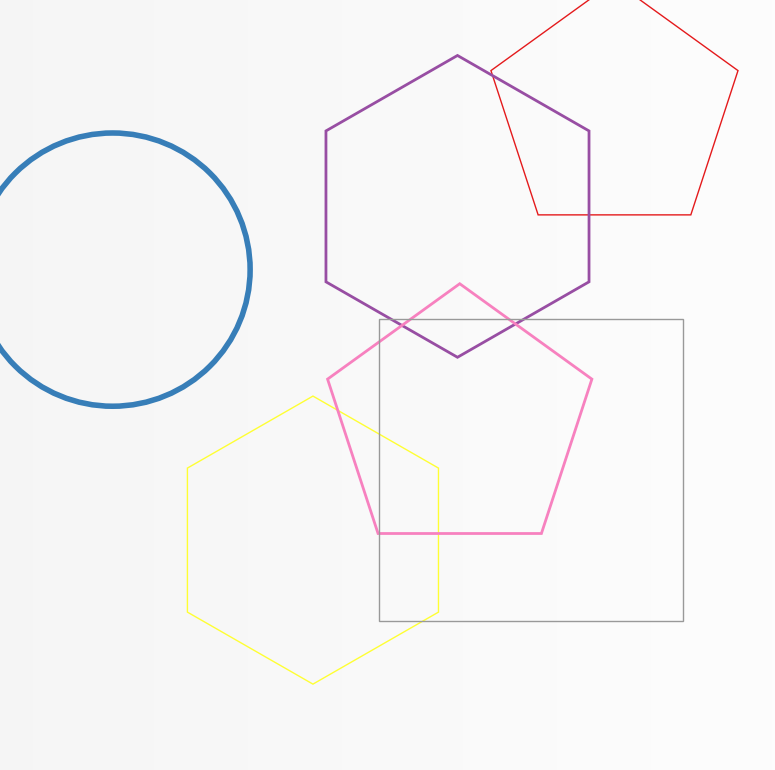[{"shape": "pentagon", "thickness": 0.5, "radius": 0.84, "center": [0.793, 0.857]}, {"shape": "circle", "thickness": 2, "radius": 0.89, "center": [0.145, 0.65]}, {"shape": "hexagon", "thickness": 1, "radius": 0.98, "center": [0.59, 0.732]}, {"shape": "hexagon", "thickness": 0.5, "radius": 0.94, "center": [0.404, 0.299]}, {"shape": "pentagon", "thickness": 1, "radius": 0.9, "center": [0.593, 0.452]}, {"shape": "square", "thickness": 0.5, "radius": 0.98, "center": [0.685, 0.39]}]